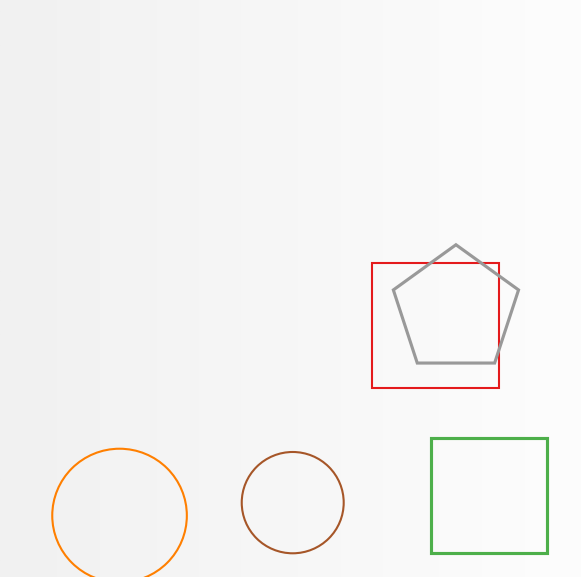[{"shape": "square", "thickness": 1, "radius": 0.54, "center": [0.749, 0.436]}, {"shape": "square", "thickness": 1.5, "radius": 0.5, "center": [0.841, 0.141]}, {"shape": "circle", "thickness": 1, "radius": 0.58, "center": [0.206, 0.106]}, {"shape": "circle", "thickness": 1, "radius": 0.44, "center": [0.504, 0.129]}, {"shape": "pentagon", "thickness": 1.5, "radius": 0.57, "center": [0.784, 0.462]}]